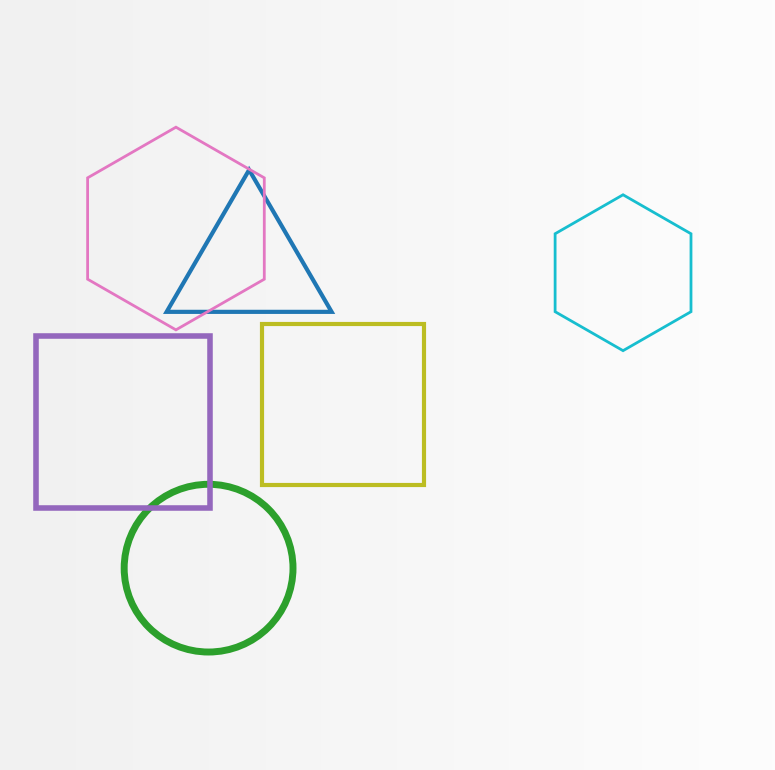[{"shape": "triangle", "thickness": 1.5, "radius": 0.61, "center": [0.321, 0.656]}, {"shape": "circle", "thickness": 2.5, "radius": 0.54, "center": [0.269, 0.262]}, {"shape": "square", "thickness": 2, "radius": 0.56, "center": [0.159, 0.452]}, {"shape": "hexagon", "thickness": 1, "radius": 0.66, "center": [0.227, 0.703]}, {"shape": "square", "thickness": 1.5, "radius": 0.52, "center": [0.442, 0.475]}, {"shape": "hexagon", "thickness": 1, "radius": 0.51, "center": [0.804, 0.646]}]